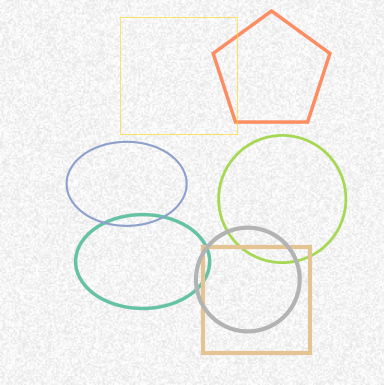[{"shape": "oval", "thickness": 2.5, "radius": 0.87, "center": [0.371, 0.321]}, {"shape": "pentagon", "thickness": 2.5, "radius": 0.8, "center": [0.705, 0.812]}, {"shape": "oval", "thickness": 1.5, "radius": 0.78, "center": [0.329, 0.523]}, {"shape": "circle", "thickness": 2, "radius": 0.83, "center": [0.733, 0.483]}, {"shape": "square", "thickness": 0.5, "radius": 0.76, "center": [0.464, 0.804]}, {"shape": "square", "thickness": 3, "radius": 0.69, "center": [0.666, 0.221]}, {"shape": "circle", "thickness": 3, "radius": 0.67, "center": [0.644, 0.274]}]